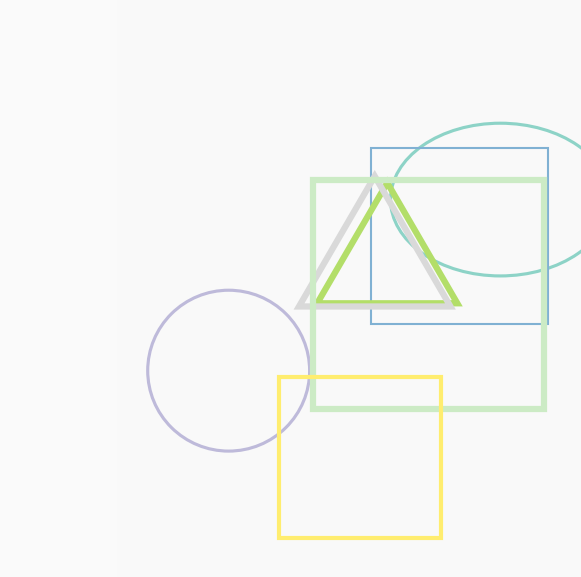[{"shape": "oval", "thickness": 1.5, "radius": 0.94, "center": [0.861, 0.654]}, {"shape": "circle", "thickness": 1.5, "radius": 0.7, "center": [0.393, 0.357]}, {"shape": "square", "thickness": 1, "radius": 0.76, "center": [0.79, 0.591]}, {"shape": "triangle", "thickness": 3, "radius": 0.7, "center": [0.666, 0.544]}, {"shape": "triangle", "thickness": 3, "radius": 0.75, "center": [0.645, 0.544]}, {"shape": "square", "thickness": 3, "radius": 0.99, "center": [0.737, 0.489]}, {"shape": "square", "thickness": 2, "radius": 0.7, "center": [0.62, 0.207]}]